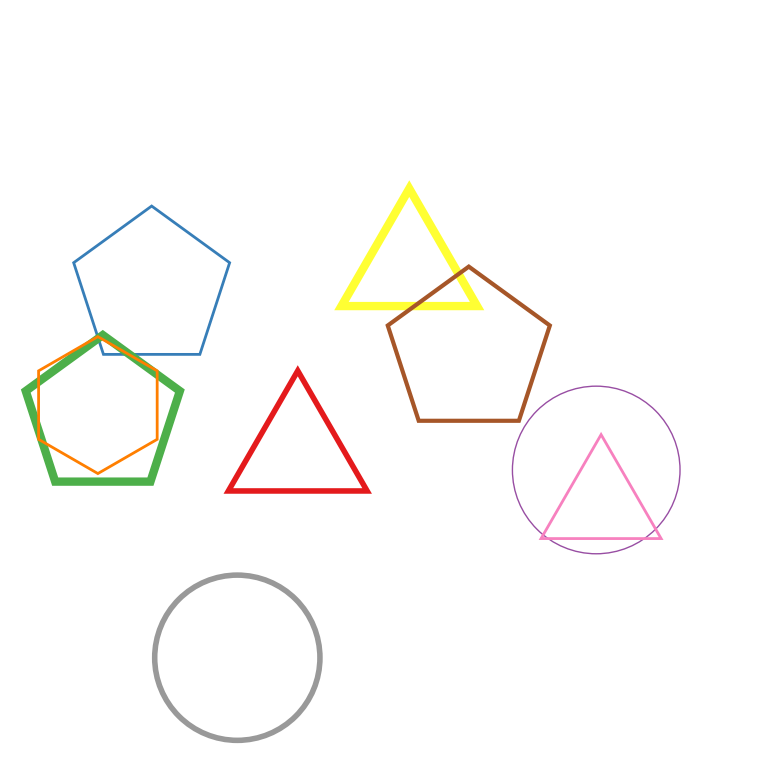[{"shape": "triangle", "thickness": 2, "radius": 0.52, "center": [0.387, 0.414]}, {"shape": "pentagon", "thickness": 1, "radius": 0.53, "center": [0.197, 0.626]}, {"shape": "pentagon", "thickness": 3, "radius": 0.53, "center": [0.134, 0.46]}, {"shape": "circle", "thickness": 0.5, "radius": 0.54, "center": [0.774, 0.39]}, {"shape": "hexagon", "thickness": 1, "radius": 0.44, "center": [0.127, 0.474]}, {"shape": "triangle", "thickness": 3, "radius": 0.51, "center": [0.532, 0.653]}, {"shape": "pentagon", "thickness": 1.5, "radius": 0.55, "center": [0.609, 0.543]}, {"shape": "triangle", "thickness": 1, "radius": 0.45, "center": [0.781, 0.346]}, {"shape": "circle", "thickness": 2, "radius": 0.54, "center": [0.308, 0.146]}]